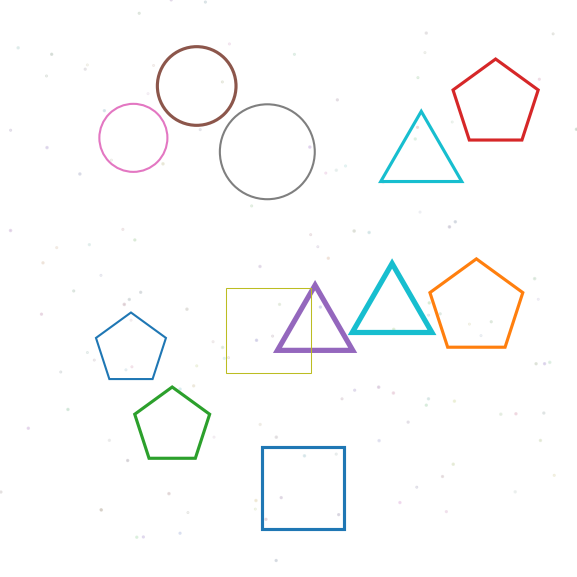[{"shape": "pentagon", "thickness": 1, "radius": 0.32, "center": [0.227, 0.394]}, {"shape": "square", "thickness": 1.5, "radius": 0.36, "center": [0.524, 0.154]}, {"shape": "pentagon", "thickness": 1.5, "radius": 0.42, "center": [0.825, 0.466]}, {"shape": "pentagon", "thickness": 1.5, "radius": 0.34, "center": [0.298, 0.261]}, {"shape": "pentagon", "thickness": 1.5, "radius": 0.39, "center": [0.858, 0.819]}, {"shape": "triangle", "thickness": 2.5, "radius": 0.38, "center": [0.546, 0.43]}, {"shape": "circle", "thickness": 1.5, "radius": 0.34, "center": [0.341, 0.85]}, {"shape": "circle", "thickness": 1, "radius": 0.29, "center": [0.231, 0.76]}, {"shape": "circle", "thickness": 1, "radius": 0.41, "center": [0.463, 0.736]}, {"shape": "square", "thickness": 0.5, "radius": 0.37, "center": [0.465, 0.427]}, {"shape": "triangle", "thickness": 1.5, "radius": 0.41, "center": [0.729, 0.725]}, {"shape": "triangle", "thickness": 2.5, "radius": 0.4, "center": [0.679, 0.463]}]